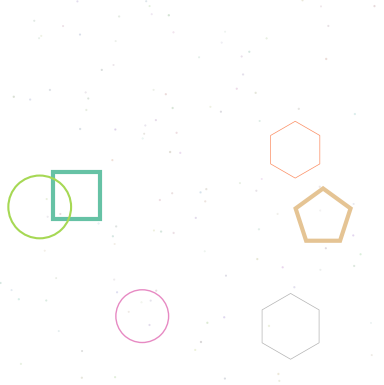[{"shape": "square", "thickness": 3, "radius": 0.31, "center": [0.199, 0.493]}, {"shape": "hexagon", "thickness": 0.5, "radius": 0.37, "center": [0.767, 0.611]}, {"shape": "circle", "thickness": 1, "radius": 0.34, "center": [0.369, 0.179]}, {"shape": "circle", "thickness": 1.5, "radius": 0.41, "center": [0.103, 0.463]}, {"shape": "pentagon", "thickness": 3, "radius": 0.38, "center": [0.839, 0.435]}, {"shape": "hexagon", "thickness": 0.5, "radius": 0.43, "center": [0.755, 0.152]}]